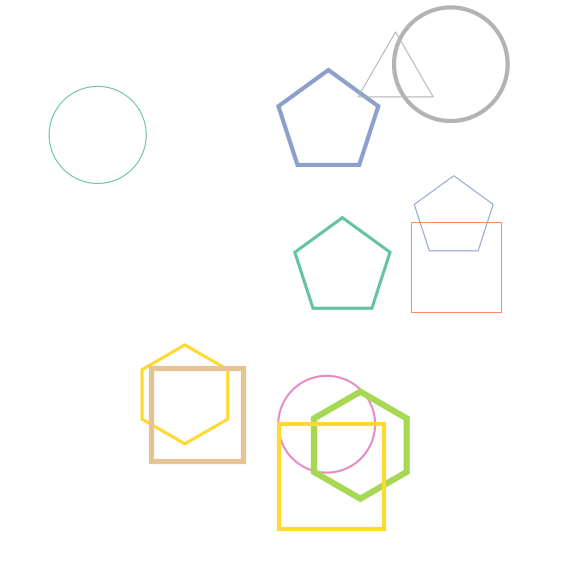[{"shape": "pentagon", "thickness": 1.5, "radius": 0.43, "center": [0.593, 0.536]}, {"shape": "circle", "thickness": 0.5, "radius": 0.42, "center": [0.169, 0.766]}, {"shape": "square", "thickness": 0.5, "radius": 0.39, "center": [0.79, 0.537]}, {"shape": "pentagon", "thickness": 2, "radius": 0.45, "center": [0.569, 0.787]}, {"shape": "pentagon", "thickness": 0.5, "radius": 0.36, "center": [0.786, 0.623]}, {"shape": "circle", "thickness": 1, "radius": 0.42, "center": [0.566, 0.265]}, {"shape": "hexagon", "thickness": 3, "radius": 0.46, "center": [0.624, 0.228]}, {"shape": "square", "thickness": 2, "radius": 0.45, "center": [0.574, 0.174]}, {"shape": "hexagon", "thickness": 1.5, "radius": 0.43, "center": [0.32, 0.316]}, {"shape": "square", "thickness": 2.5, "radius": 0.4, "center": [0.341, 0.282]}, {"shape": "triangle", "thickness": 0.5, "radius": 0.38, "center": [0.685, 0.869]}, {"shape": "circle", "thickness": 2, "radius": 0.49, "center": [0.781, 0.888]}]